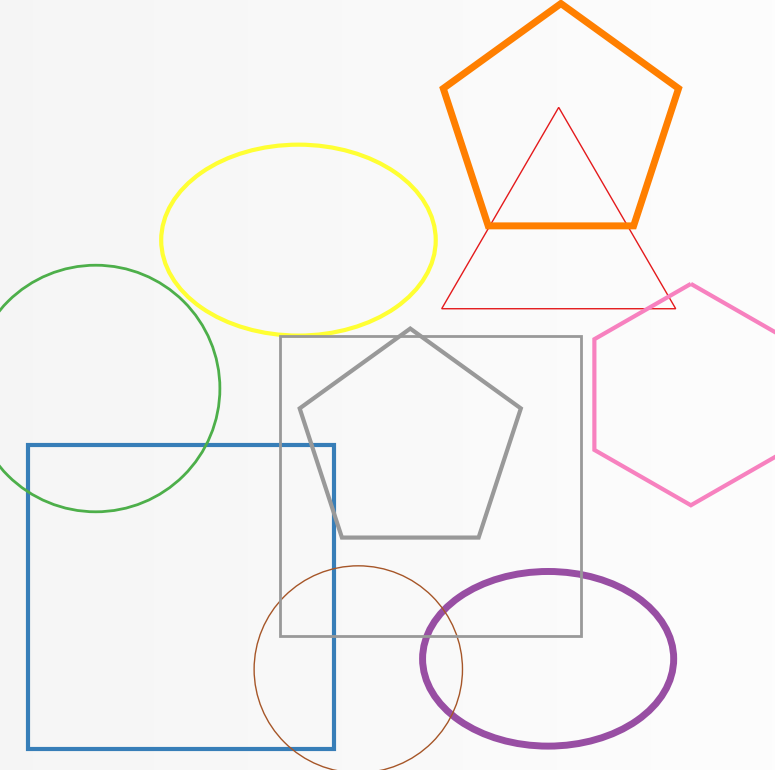[{"shape": "triangle", "thickness": 0.5, "radius": 0.87, "center": [0.721, 0.686]}, {"shape": "square", "thickness": 1.5, "radius": 0.99, "center": [0.233, 0.225]}, {"shape": "circle", "thickness": 1, "radius": 0.8, "center": [0.124, 0.495]}, {"shape": "oval", "thickness": 2.5, "radius": 0.81, "center": [0.707, 0.144]}, {"shape": "pentagon", "thickness": 2.5, "radius": 0.8, "center": [0.724, 0.836]}, {"shape": "oval", "thickness": 1.5, "radius": 0.89, "center": [0.385, 0.688]}, {"shape": "circle", "thickness": 0.5, "radius": 0.67, "center": [0.462, 0.131]}, {"shape": "hexagon", "thickness": 1.5, "radius": 0.72, "center": [0.891, 0.488]}, {"shape": "pentagon", "thickness": 1.5, "radius": 0.75, "center": [0.529, 0.423]}, {"shape": "square", "thickness": 1, "radius": 0.97, "center": [0.555, 0.369]}]